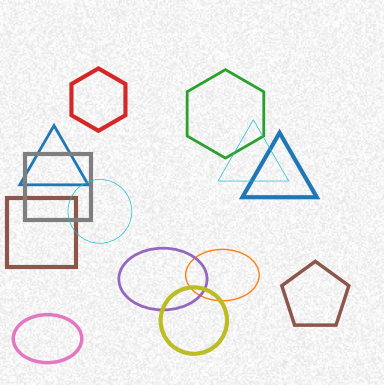[{"shape": "triangle", "thickness": 2, "radius": 0.51, "center": [0.14, 0.571]}, {"shape": "triangle", "thickness": 3, "radius": 0.56, "center": [0.726, 0.544]}, {"shape": "oval", "thickness": 1, "radius": 0.48, "center": [0.578, 0.285]}, {"shape": "hexagon", "thickness": 2, "radius": 0.57, "center": [0.586, 0.704]}, {"shape": "hexagon", "thickness": 3, "radius": 0.4, "center": [0.256, 0.741]}, {"shape": "oval", "thickness": 2, "radius": 0.57, "center": [0.423, 0.275]}, {"shape": "pentagon", "thickness": 2.5, "radius": 0.46, "center": [0.819, 0.23]}, {"shape": "square", "thickness": 3, "radius": 0.45, "center": [0.108, 0.397]}, {"shape": "oval", "thickness": 2.5, "radius": 0.45, "center": [0.123, 0.12]}, {"shape": "square", "thickness": 3, "radius": 0.43, "center": [0.15, 0.515]}, {"shape": "circle", "thickness": 3, "radius": 0.43, "center": [0.503, 0.167]}, {"shape": "triangle", "thickness": 0.5, "radius": 0.53, "center": [0.658, 0.583]}, {"shape": "circle", "thickness": 0.5, "radius": 0.41, "center": [0.259, 0.451]}]